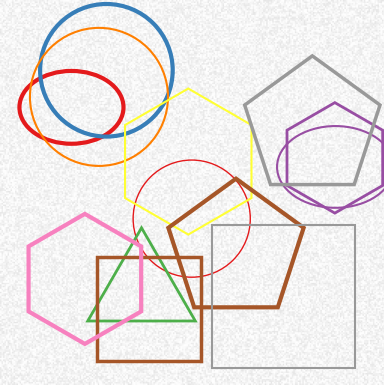[{"shape": "oval", "thickness": 3, "radius": 0.68, "center": [0.186, 0.721]}, {"shape": "circle", "thickness": 1, "radius": 0.76, "center": [0.498, 0.432]}, {"shape": "circle", "thickness": 3, "radius": 0.86, "center": [0.276, 0.817]}, {"shape": "triangle", "thickness": 2, "radius": 0.81, "center": [0.368, 0.247]}, {"shape": "hexagon", "thickness": 2, "radius": 0.72, "center": [0.87, 0.59]}, {"shape": "oval", "thickness": 1.5, "radius": 0.76, "center": [0.871, 0.566]}, {"shape": "circle", "thickness": 1.5, "radius": 0.9, "center": [0.257, 0.748]}, {"shape": "hexagon", "thickness": 1.5, "radius": 0.95, "center": [0.489, 0.58]}, {"shape": "square", "thickness": 2.5, "radius": 0.68, "center": [0.388, 0.197]}, {"shape": "pentagon", "thickness": 3, "radius": 0.92, "center": [0.613, 0.351]}, {"shape": "hexagon", "thickness": 3, "radius": 0.84, "center": [0.22, 0.276]}, {"shape": "pentagon", "thickness": 2.5, "radius": 0.92, "center": [0.811, 0.67]}, {"shape": "square", "thickness": 1.5, "radius": 0.93, "center": [0.737, 0.23]}]